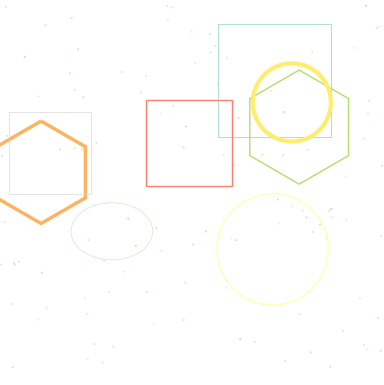[{"shape": "square", "thickness": 0.5, "radius": 0.73, "center": [0.713, 0.791]}, {"shape": "circle", "thickness": 1, "radius": 0.72, "center": [0.708, 0.352]}, {"shape": "square", "thickness": 1, "radius": 0.56, "center": [0.491, 0.629]}, {"shape": "hexagon", "thickness": 2.5, "radius": 0.66, "center": [0.107, 0.552]}, {"shape": "hexagon", "thickness": 1, "radius": 0.74, "center": [0.777, 0.67]}, {"shape": "square", "thickness": 0.5, "radius": 0.53, "center": [0.129, 0.602]}, {"shape": "oval", "thickness": 0.5, "radius": 0.53, "center": [0.291, 0.399]}, {"shape": "circle", "thickness": 3, "radius": 0.51, "center": [0.758, 0.734]}]